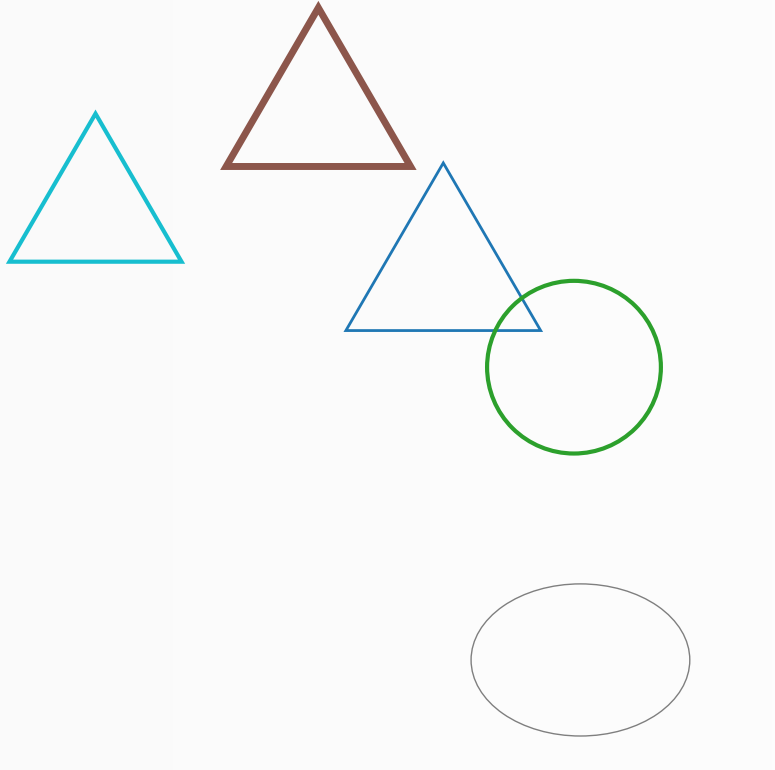[{"shape": "triangle", "thickness": 1, "radius": 0.73, "center": [0.572, 0.643]}, {"shape": "circle", "thickness": 1.5, "radius": 0.56, "center": [0.741, 0.523]}, {"shape": "triangle", "thickness": 2.5, "radius": 0.69, "center": [0.411, 0.852]}, {"shape": "oval", "thickness": 0.5, "radius": 0.71, "center": [0.749, 0.143]}, {"shape": "triangle", "thickness": 1.5, "radius": 0.64, "center": [0.123, 0.724]}]